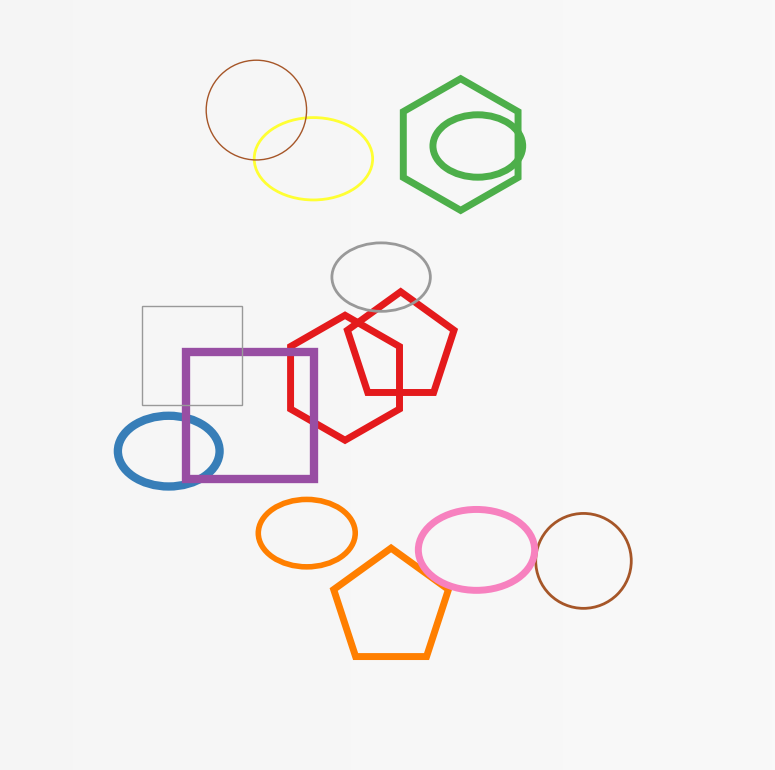[{"shape": "pentagon", "thickness": 2.5, "radius": 0.36, "center": [0.517, 0.549]}, {"shape": "hexagon", "thickness": 2.5, "radius": 0.41, "center": [0.445, 0.509]}, {"shape": "oval", "thickness": 3, "radius": 0.33, "center": [0.218, 0.414]}, {"shape": "hexagon", "thickness": 2.5, "radius": 0.43, "center": [0.594, 0.812]}, {"shape": "oval", "thickness": 2.5, "radius": 0.29, "center": [0.617, 0.81]}, {"shape": "square", "thickness": 3, "radius": 0.41, "center": [0.322, 0.46]}, {"shape": "oval", "thickness": 2, "radius": 0.31, "center": [0.396, 0.308]}, {"shape": "pentagon", "thickness": 2.5, "radius": 0.39, "center": [0.505, 0.21]}, {"shape": "oval", "thickness": 1, "radius": 0.38, "center": [0.404, 0.794]}, {"shape": "circle", "thickness": 0.5, "radius": 0.32, "center": [0.331, 0.857]}, {"shape": "circle", "thickness": 1, "radius": 0.31, "center": [0.753, 0.272]}, {"shape": "oval", "thickness": 2.5, "radius": 0.38, "center": [0.615, 0.286]}, {"shape": "square", "thickness": 0.5, "radius": 0.32, "center": [0.248, 0.538]}, {"shape": "oval", "thickness": 1, "radius": 0.32, "center": [0.492, 0.64]}]